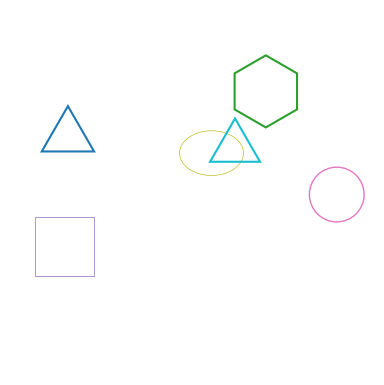[{"shape": "triangle", "thickness": 1.5, "radius": 0.39, "center": [0.176, 0.646]}, {"shape": "hexagon", "thickness": 1.5, "radius": 0.47, "center": [0.69, 0.763]}, {"shape": "square", "thickness": 0.5, "radius": 0.38, "center": [0.167, 0.359]}, {"shape": "circle", "thickness": 1, "radius": 0.36, "center": [0.875, 0.495]}, {"shape": "oval", "thickness": 0.5, "radius": 0.42, "center": [0.549, 0.602]}, {"shape": "triangle", "thickness": 1.5, "radius": 0.37, "center": [0.611, 0.617]}]